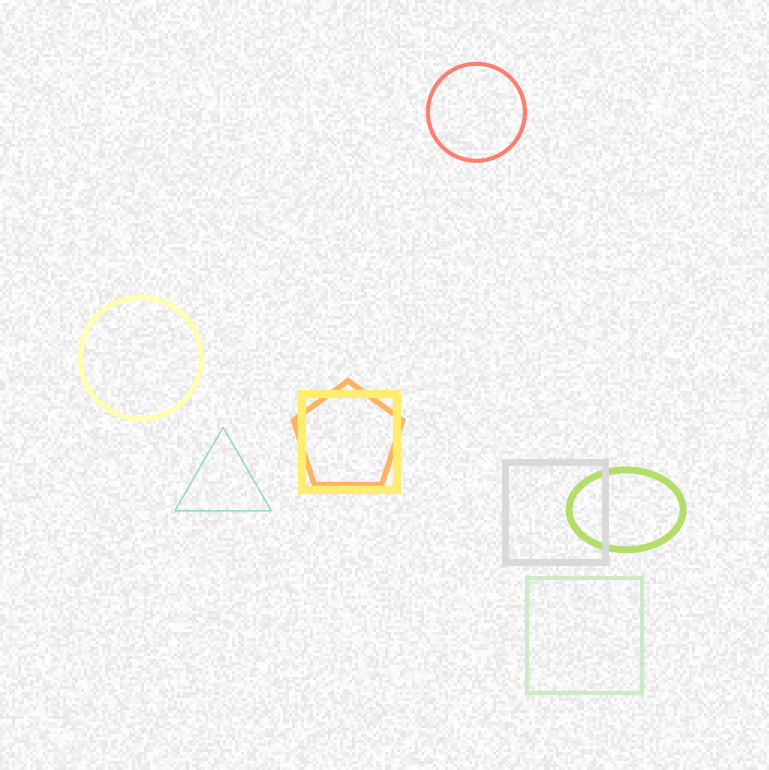[{"shape": "triangle", "thickness": 0.5, "radius": 0.36, "center": [0.29, 0.373]}, {"shape": "circle", "thickness": 2, "radius": 0.39, "center": [0.183, 0.535]}, {"shape": "circle", "thickness": 1.5, "radius": 0.32, "center": [0.619, 0.854]}, {"shape": "pentagon", "thickness": 2, "radius": 0.37, "center": [0.452, 0.431]}, {"shape": "oval", "thickness": 2.5, "radius": 0.37, "center": [0.813, 0.338]}, {"shape": "square", "thickness": 2.5, "radius": 0.32, "center": [0.72, 0.335]}, {"shape": "square", "thickness": 1.5, "radius": 0.37, "center": [0.759, 0.175]}, {"shape": "square", "thickness": 3, "radius": 0.31, "center": [0.453, 0.426]}]